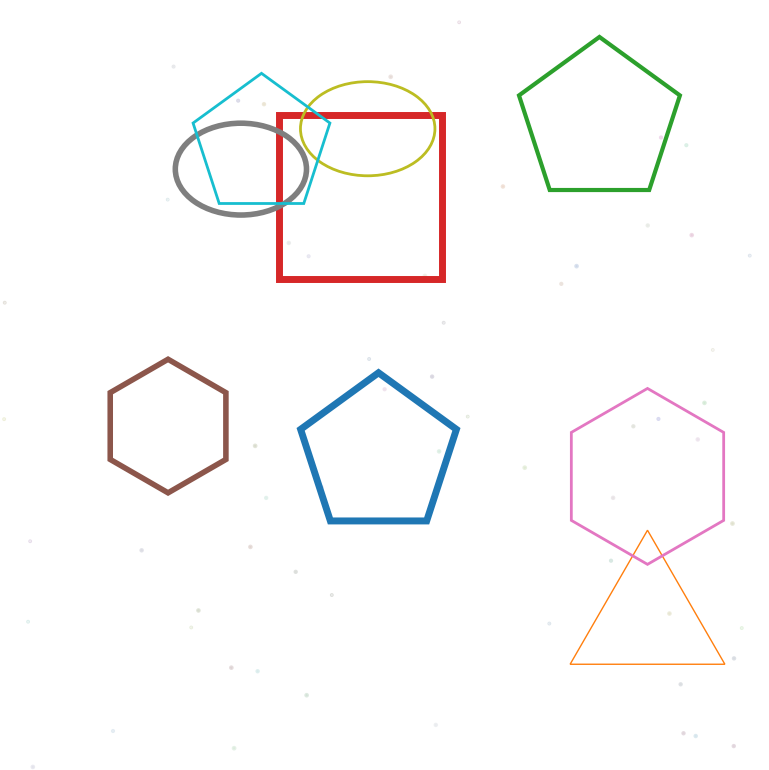[{"shape": "pentagon", "thickness": 2.5, "radius": 0.53, "center": [0.492, 0.41]}, {"shape": "triangle", "thickness": 0.5, "radius": 0.58, "center": [0.841, 0.195]}, {"shape": "pentagon", "thickness": 1.5, "radius": 0.55, "center": [0.779, 0.842]}, {"shape": "square", "thickness": 2.5, "radius": 0.53, "center": [0.468, 0.744]}, {"shape": "hexagon", "thickness": 2, "radius": 0.43, "center": [0.218, 0.447]}, {"shape": "hexagon", "thickness": 1, "radius": 0.57, "center": [0.841, 0.381]}, {"shape": "oval", "thickness": 2, "radius": 0.43, "center": [0.313, 0.78]}, {"shape": "oval", "thickness": 1, "radius": 0.44, "center": [0.478, 0.833]}, {"shape": "pentagon", "thickness": 1, "radius": 0.47, "center": [0.34, 0.811]}]